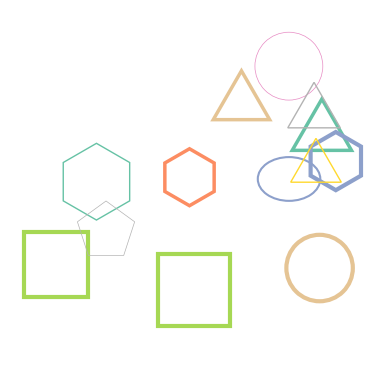[{"shape": "triangle", "thickness": 2.5, "radius": 0.44, "center": [0.836, 0.654]}, {"shape": "hexagon", "thickness": 1, "radius": 0.5, "center": [0.251, 0.528]}, {"shape": "hexagon", "thickness": 2.5, "radius": 0.37, "center": [0.492, 0.54]}, {"shape": "oval", "thickness": 1.5, "radius": 0.41, "center": [0.751, 0.535]}, {"shape": "hexagon", "thickness": 3, "radius": 0.38, "center": [0.872, 0.582]}, {"shape": "circle", "thickness": 0.5, "radius": 0.44, "center": [0.75, 0.828]}, {"shape": "square", "thickness": 3, "radius": 0.47, "center": [0.503, 0.246]}, {"shape": "square", "thickness": 3, "radius": 0.42, "center": [0.146, 0.313]}, {"shape": "triangle", "thickness": 1, "radius": 0.38, "center": [0.821, 0.565]}, {"shape": "circle", "thickness": 3, "radius": 0.43, "center": [0.83, 0.304]}, {"shape": "triangle", "thickness": 2.5, "radius": 0.42, "center": [0.627, 0.731]}, {"shape": "pentagon", "thickness": 0.5, "radius": 0.39, "center": [0.275, 0.4]}, {"shape": "triangle", "thickness": 1, "radius": 0.39, "center": [0.816, 0.707]}]